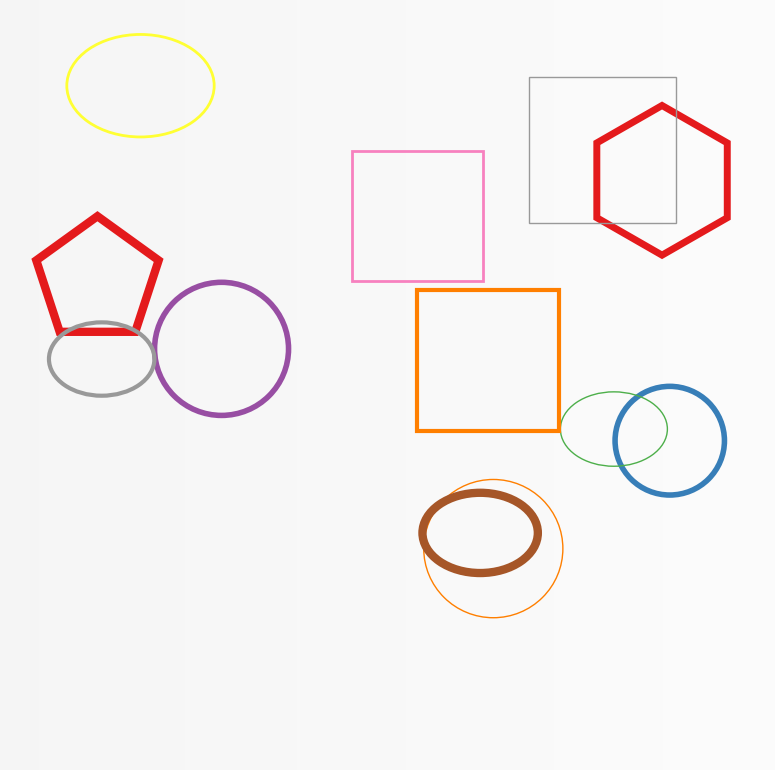[{"shape": "hexagon", "thickness": 2.5, "radius": 0.49, "center": [0.854, 0.766]}, {"shape": "pentagon", "thickness": 3, "radius": 0.41, "center": [0.126, 0.636]}, {"shape": "circle", "thickness": 2, "radius": 0.35, "center": [0.864, 0.428]}, {"shape": "oval", "thickness": 0.5, "radius": 0.35, "center": [0.792, 0.443]}, {"shape": "circle", "thickness": 2, "radius": 0.43, "center": [0.286, 0.547]}, {"shape": "circle", "thickness": 0.5, "radius": 0.45, "center": [0.637, 0.288]}, {"shape": "square", "thickness": 1.5, "radius": 0.46, "center": [0.629, 0.531]}, {"shape": "oval", "thickness": 1, "radius": 0.48, "center": [0.181, 0.889]}, {"shape": "oval", "thickness": 3, "radius": 0.37, "center": [0.62, 0.308]}, {"shape": "square", "thickness": 1, "radius": 0.42, "center": [0.538, 0.72]}, {"shape": "oval", "thickness": 1.5, "radius": 0.34, "center": [0.131, 0.534]}, {"shape": "square", "thickness": 0.5, "radius": 0.48, "center": [0.778, 0.805]}]